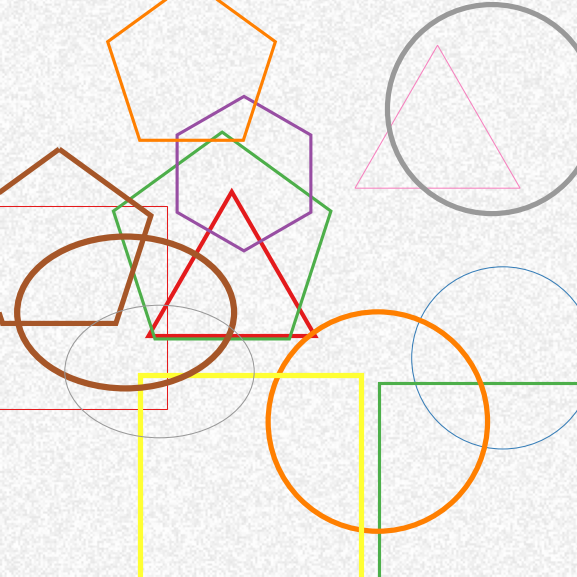[{"shape": "square", "thickness": 0.5, "radius": 0.88, "center": [0.114, 0.466]}, {"shape": "triangle", "thickness": 2, "radius": 0.83, "center": [0.401, 0.501]}, {"shape": "circle", "thickness": 0.5, "radius": 0.79, "center": [0.871, 0.379]}, {"shape": "pentagon", "thickness": 1.5, "radius": 0.99, "center": [0.385, 0.572]}, {"shape": "square", "thickness": 1.5, "radius": 0.87, "center": [0.83, 0.162]}, {"shape": "hexagon", "thickness": 1.5, "radius": 0.67, "center": [0.422, 0.698]}, {"shape": "circle", "thickness": 2.5, "radius": 0.95, "center": [0.654, 0.269]}, {"shape": "pentagon", "thickness": 1.5, "radius": 0.76, "center": [0.332, 0.88]}, {"shape": "square", "thickness": 2.5, "radius": 0.96, "center": [0.434, 0.159]}, {"shape": "oval", "thickness": 3, "radius": 0.94, "center": [0.218, 0.458]}, {"shape": "pentagon", "thickness": 2.5, "radius": 0.83, "center": [0.103, 0.574]}, {"shape": "triangle", "thickness": 0.5, "radius": 0.83, "center": [0.758, 0.756]}, {"shape": "circle", "thickness": 2.5, "radius": 0.91, "center": [0.852, 0.81]}, {"shape": "oval", "thickness": 0.5, "radius": 0.82, "center": [0.276, 0.356]}]